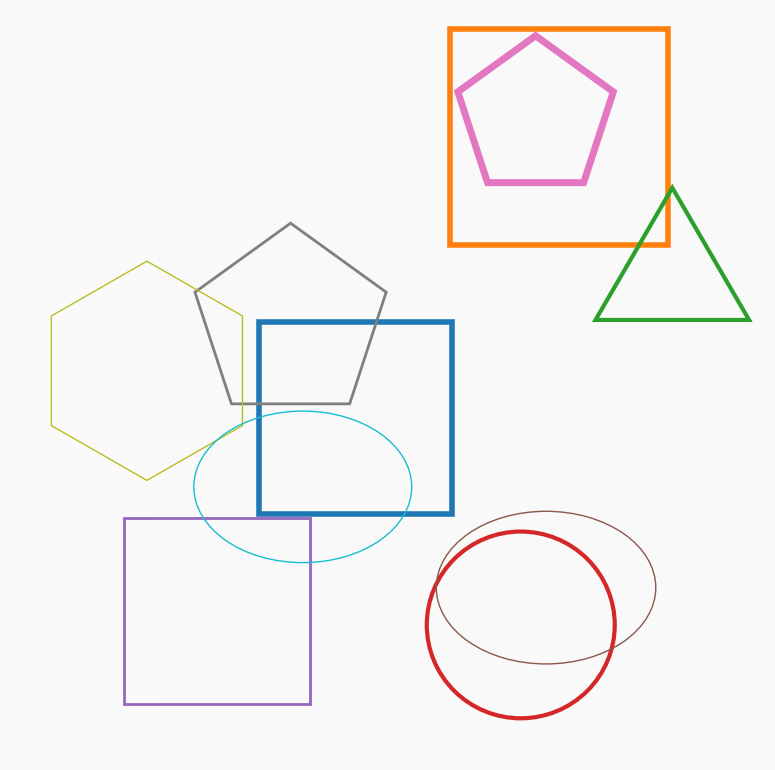[{"shape": "square", "thickness": 2, "radius": 0.62, "center": [0.459, 0.457]}, {"shape": "square", "thickness": 2, "radius": 0.7, "center": [0.721, 0.822]}, {"shape": "triangle", "thickness": 1.5, "radius": 0.57, "center": [0.867, 0.642]}, {"shape": "circle", "thickness": 1.5, "radius": 0.61, "center": [0.672, 0.188]}, {"shape": "square", "thickness": 1, "radius": 0.6, "center": [0.28, 0.207]}, {"shape": "oval", "thickness": 0.5, "radius": 0.71, "center": [0.705, 0.237]}, {"shape": "pentagon", "thickness": 2.5, "radius": 0.53, "center": [0.691, 0.848]}, {"shape": "pentagon", "thickness": 1, "radius": 0.65, "center": [0.375, 0.58]}, {"shape": "hexagon", "thickness": 0.5, "radius": 0.71, "center": [0.19, 0.518]}, {"shape": "oval", "thickness": 0.5, "radius": 0.7, "center": [0.391, 0.368]}]